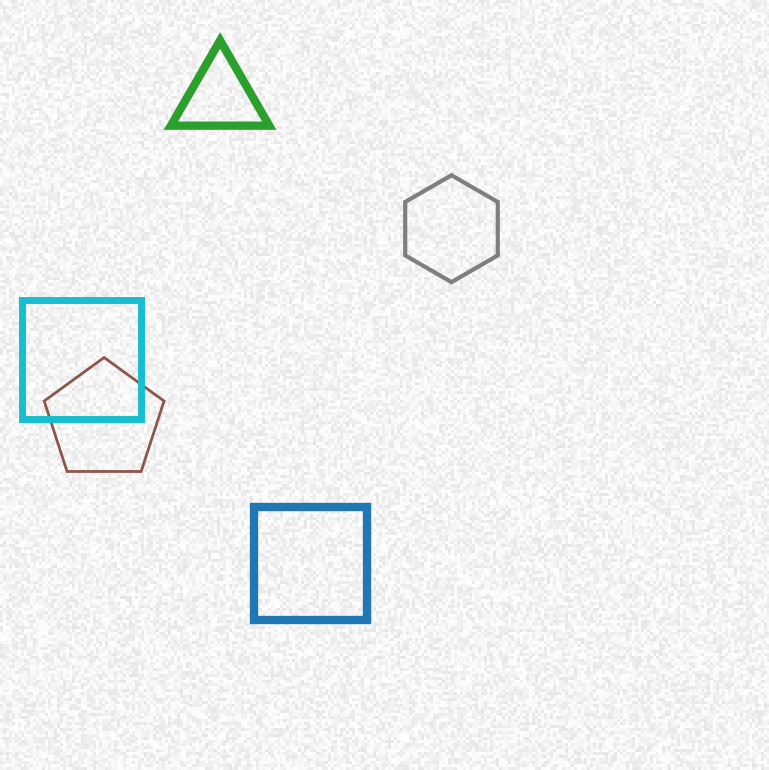[{"shape": "square", "thickness": 3, "radius": 0.37, "center": [0.404, 0.268]}, {"shape": "triangle", "thickness": 3, "radius": 0.37, "center": [0.286, 0.874]}, {"shape": "pentagon", "thickness": 1, "radius": 0.41, "center": [0.135, 0.454]}, {"shape": "hexagon", "thickness": 1.5, "radius": 0.35, "center": [0.586, 0.703]}, {"shape": "square", "thickness": 2.5, "radius": 0.39, "center": [0.106, 0.533]}]